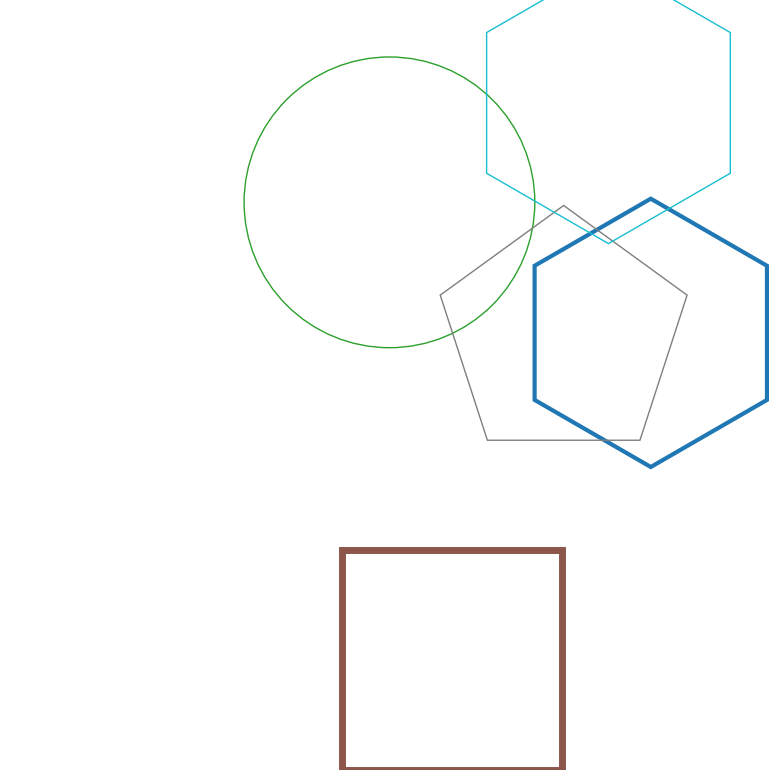[{"shape": "hexagon", "thickness": 1.5, "radius": 0.87, "center": [0.845, 0.568]}, {"shape": "circle", "thickness": 0.5, "radius": 0.94, "center": [0.506, 0.737]}, {"shape": "square", "thickness": 2.5, "radius": 0.71, "center": [0.587, 0.143]}, {"shape": "pentagon", "thickness": 0.5, "radius": 0.84, "center": [0.732, 0.565]}, {"shape": "hexagon", "thickness": 0.5, "radius": 0.91, "center": [0.79, 0.866]}]